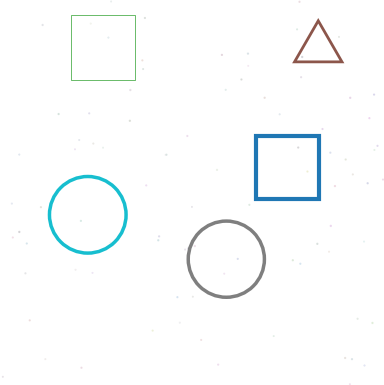[{"shape": "square", "thickness": 3, "radius": 0.41, "center": [0.747, 0.564]}, {"shape": "square", "thickness": 0.5, "radius": 0.42, "center": [0.268, 0.877]}, {"shape": "triangle", "thickness": 2, "radius": 0.36, "center": [0.827, 0.875]}, {"shape": "circle", "thickness": 2.5, "radius": 0.49, "center": [0.588, 0.327]}, {"shape": "circle", "thickness": 2.5, "radius": 0.5, "center": [0.228, 0.442]}]